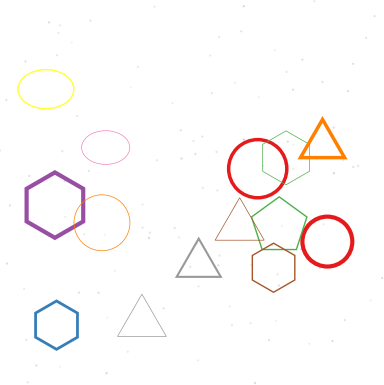[{"shape": "circle", "thickness": 2.5, "radius": 0.38, "center": [0.669, 0.562]}, {"shape": "circle", "thickness": 3, "radius": 0.32, "center": [0.85, 0.373]}, {"shape": "hexagon", "thickness": 2, "radius": 0.31, "center": [0.147, 0.155]}, {"shape": "pentagon", "thickness": 1, "radius": 0.38, "center": [0.725, 0.413]}, {"shape": "hexagon", "thickness": 0.5, "radius": 0.35, "center": [0.743, 0.59]}, {"shape": "hexagon", "thickness": 3, "radius": 0.42, "center": [0.143, 0.467]}, {"shape": "circle", "thickness": 0.5, "radius": 0.36, "center": [0.265, 0.421]}, {"shape": "triangle", "thickness": 2.5, "radius": 0.33, "center": [0.838, 0.624]}, {"shape": "oval", "thickness": 1, "radius": 0.36, "center": [0.119, 0.768]}, {"shape": "hexagon", "thickness": 1, "radius": 0.32, "center": [0.711, 0.305]}, {"shape": "triangle", "thickness": 0.5, "radius": 0.37, "center": [0.623, 0.413]}, {"shape": "oval", "thickness": 0.5, "radius": 0.31, "center": [0.275, 0.617]}, {"shape": "triangle", "thickness": 1.5, "radius": 0.33, "center": [0.516, 0.314]}, {"shape": "triangle", "thickness": 0.5, "radius": 0.37, "center": [0.369, 0.163]}]